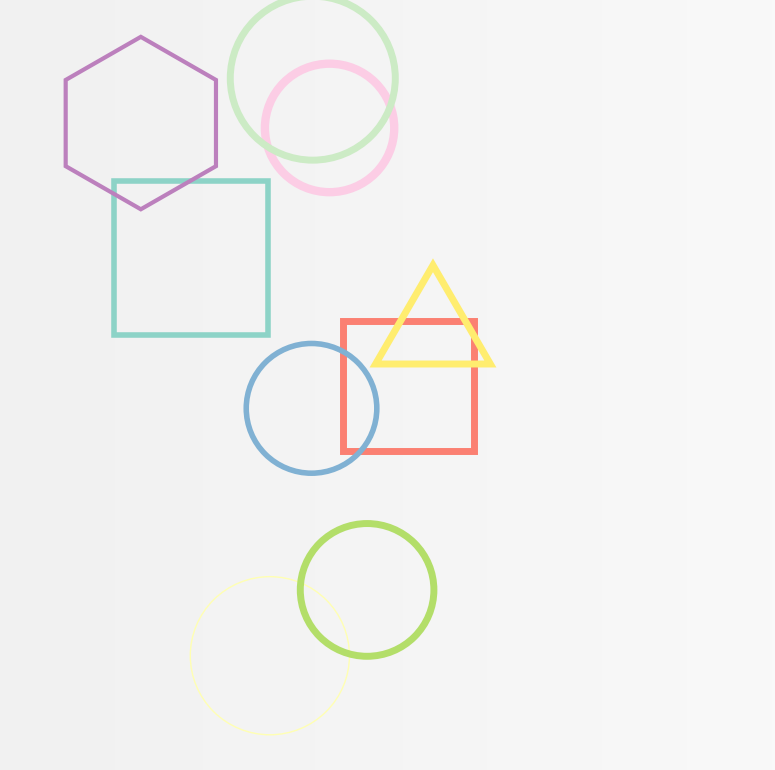[{"shape": "square", "thickness": 2, "radius": 0.5, "center": [0.247, 0.665]}, {"shape": "circle", "thickness": 0.5, "radius": 0.51, "center": [0.348, 0.148]}, {"shape": "square", "thickness": 2.5, "radius": 0.42, "center": [0.528, 0.499]}, {"shape": "circle", "thickness": 2, "radius": 0.42, "center": [0.402, 0.47]}, {"shape": "circle", "thickness": 2.5, "radius": 0.43, "center": [0.474, 0.234]}, {"shape": "circle", "thickness": 3, "radius": 0.42, "center": [0.425, 0.834]}, {"shape": "hexagon", "thickness": 1.5, "radius": 0.56, "center": [0.182, 0.84]}, {"shape": "circle", "thickness": 2.5, "radius": 0.53, "center": [0.404, 0.898]}, {"shape": "triangle", "thickness": 2.5, "radius": 0.43, "center": [0.559, 0.57]}]